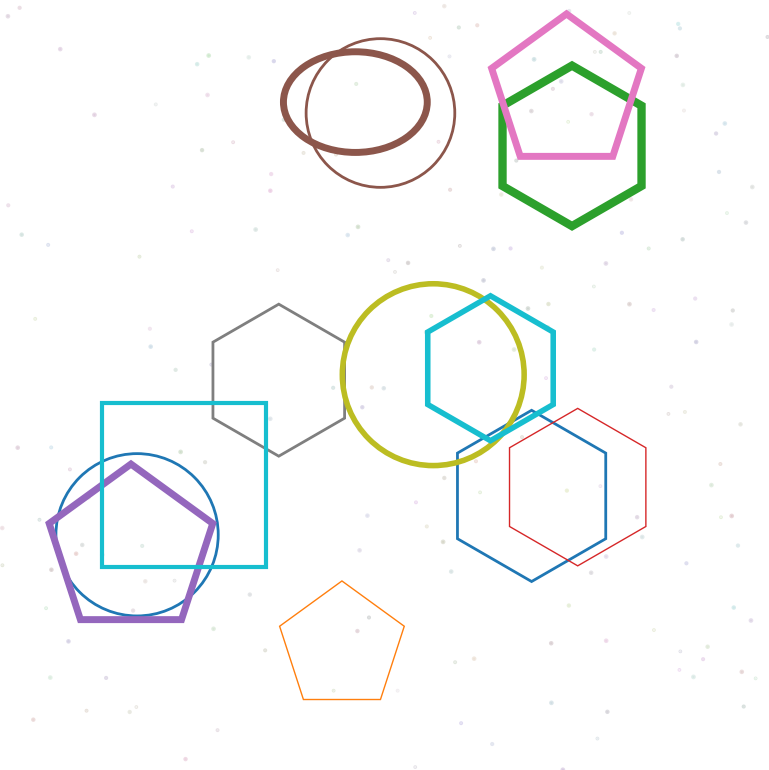[{"shape": "circle", "thickness": 1, "radius": 0.53, "center": [0.178, 0.305]}, {"shape": "hexagon", "thickness": 1, "radius": 0.56, "center": [0.69, 0.356]}, {"shape": "pentagon", "thickness": 0.5, "radius": 0.43, "center": [0.444, 0.16]}, {"shape": "hexagon", "thickness": 3, "radius": 0.52, "center": [0.743, 0.811]}, {"shape": "hexagon", "thickness": 0.5, "radius": 0.51, "center": [0.75, 0.367]}, {"shape": "pentagon", "thickness": 2.5, "radius": 0.56, "center": [0.17, 0.286]}, {"shape": "circle", "thickness": 1, "radius": 0.48, "center": [0.494, 0.853]}, {"shape": "oval", "thickness": 2.5, "radius": 0.47, "center": [0.461, 0.867]}, {"shape": "pentagon", "thickness": 2.5, "radius": 0.51, "center": [0.736, 0.88]}, {"shape": "hexagon", "thickness": 1, "radius": 0.49, "center": [0.362, 0.506]}, {"shape": "circle", "thickness": 2, "radius": 0.59, "center": [0.563, 0.513]}, {"shape": "hexagon", "thickness": 2, "radius": 0.47, "center": [0.637, 0.522]}, {"shape": "square", "thickness": 1.5, "radius": 0.53, "center": [0.239, 0.37]}]